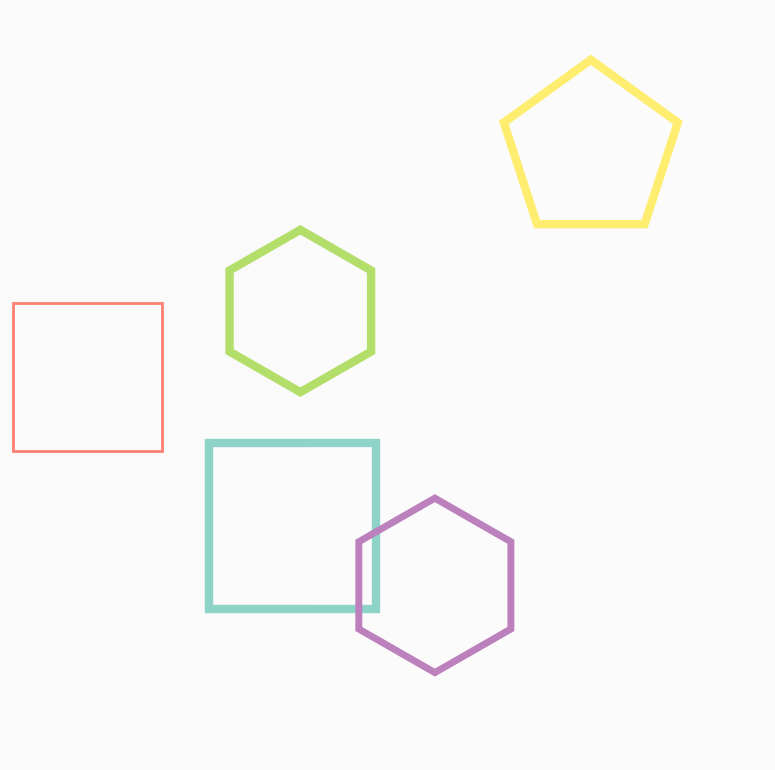[{"shape": "square", "thickness": 3, "radius": 0.54, "center": [0.377, 0.317]}, {"shape": "square", "thickness": 1, "radius": 0.48, "center": [0.112, 0.51]}, {"shape": "hexagon", "thickness": 3, "radius": 0.53, "center": [0.388, 0.596]}, {"shape": "hexagon", "thickness": 2.5, "radius": 0.57, "center": [0.561, 0.24]}, {"shape": "pentagon", "thickness": 3, "radius": 0.59, "center": [0.762, 0.804]}]